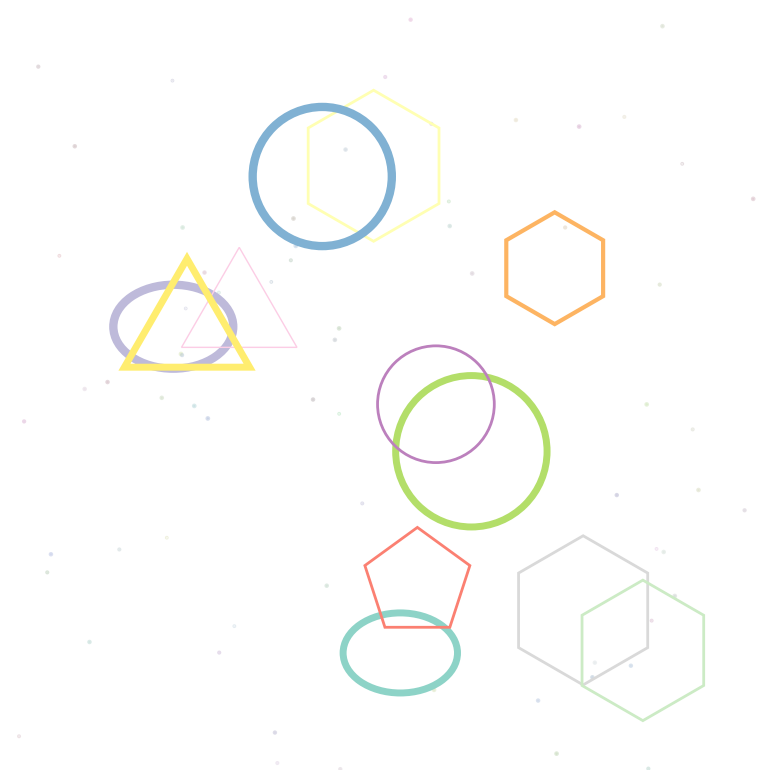[{"shape": "oval", "thickness": 2.5, "radius": 0.37, "center": [0.52, 0.152]}, {"shape": "hexagon", "thickness": 1, "radius": 0.49, "center": [0.485, 0.785]}, {"shape": "oval", "thickness": 3, "radius": 0.39, "center": [0.225, 0.576]}, {"shape": "pentagon", "thickness": 1, "radius": 0.36, "center": [0.542, 0.243]}, {"shape": "circle", "thickness": 3, "radius": 0.45, "center": [0.419, 0.771]}, {"shape": "hexagon", "thickness": 1.5, "radius": 0.36, "center": [0.72, 0.652]}, {"shape": "circle", "thickness": 2.5, "radius": 0.49, "center": [0.612, 0.414]}, {"shape": "triangle", "thickness": 0.5, "radius": 0.43, "center": [0.311, 0.592]}, {"shape": "hexagon", "thickness": 1, "radius": 0.48, "center": [0.757, 0.207]}, {"shape": "circle", "thickness": 1, "radius": 0.38, "center": [0.566, 0.475]}, {"shape": "hexagon", "thickness": 1, "radius": 0.46, "center": [0.835, 0.155]}, {"shape": "triangle", "thickness": 2.5, "radius": 0.47, "center": [0.243, 0.57]}]